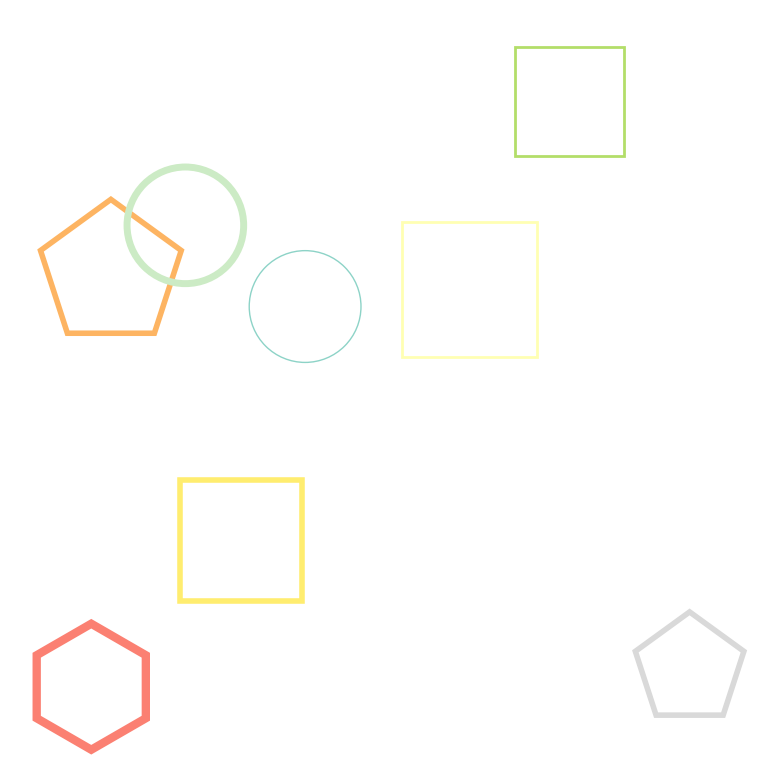[{"shape": "circle", "thickness": 0.5, "radius": 0.36, "center": [0.396, 0.602]}, {"shape": "square", "thickness": 1, "radius": 0.44, "center": [0.61, 0.624]}, {"shape": "hexagon", "thickness": 3, "radius": 0.41, "center": [0.119, 0.108]}, {"shape": "pentagon", "thickness": 2, "radius": 0.48, "center": [0.144, 0.645]}, {"shape": "square", "thickness": 1, "radius": 0.35, "center": [0.74, 0.869]}, {"shape": "pentagon", "thickness": 2, "radius": 0.37, "center": [0.896, 0.131]}, {"shape": "circle", "thickness": 2.5, "radius": 0.38, "center": [0.241, 0.707]}, {"shape": "square", "thickness": 2, "radius": 0.39, "center": [0.313, 0.298]}]